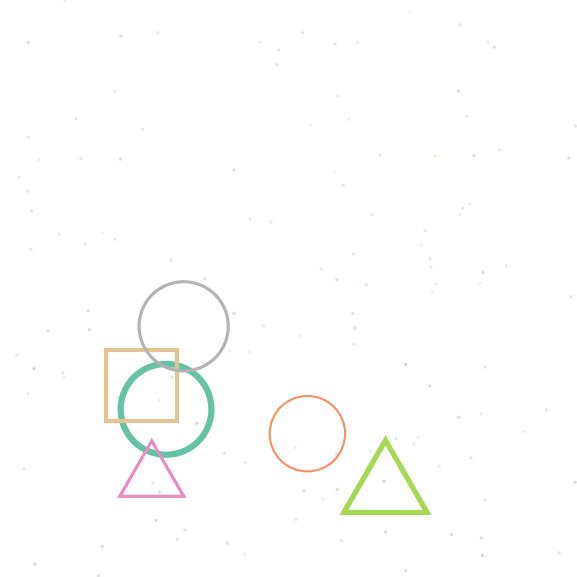[{"shape": "circle", "thickness": 3, "radius": 0.39, "center": [0.287, 0.29]}, {"shape": "circle", "thickness": 1, "radius": 0.33, "center": [0.532, 0.248]}, {"shape": "triangle", "thickness": 1.5, "radius": 0.32, "center": [0.263, 0.172]}, {"shape": "triangle", "thickness": 2.5, "radius": 0.42, "center": [0.667, 0.153]}, {"shape": "square", "thickness": 2, "radius": 0.31, "center": [0.246, 0.331]}, {"shape": "circle", "thickness": 1.5, "radius": 0.39, "center": [0.318, 0.434]}]